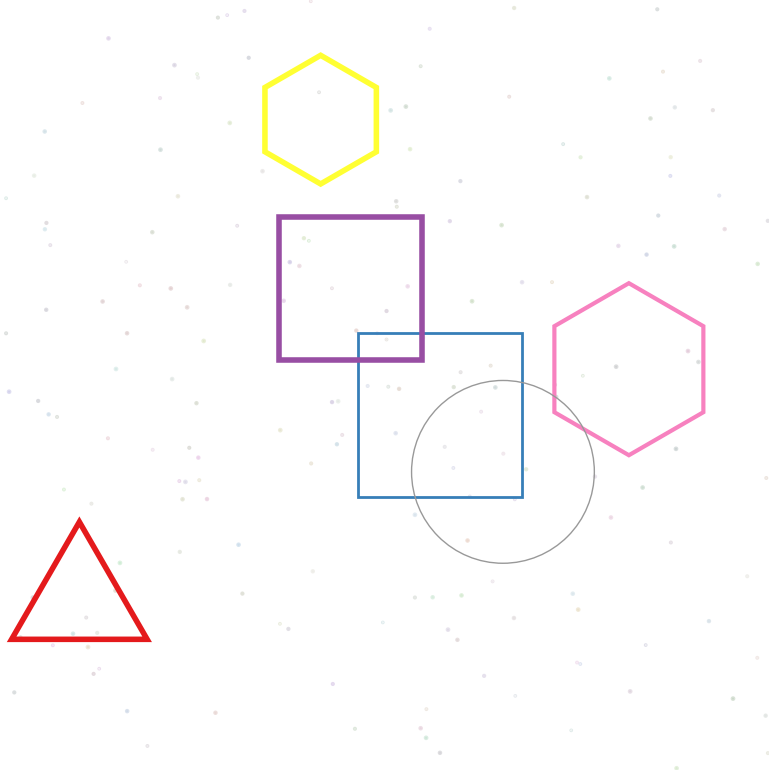[{"shape": "triangle", "thickness": 2, "radius": 0.51, "center": [0.103, 0.221]}, {"shape": "square", "thickness": 1, "radius": 0.53, "center": [0.572, 0.461]}, {"shape": "square", "thickness": 2, "radius": 0.46, "center": [0.455, 0.625]}, {"shape": "hexagon", "thickness": 2, "radius": 0.42, "center": [0.416, 0.845]}, {"shape": "hexagon", "thickness": 1.5, "radius": 0.56, "center": [0.817, 0.521]}, {"shape": "circle", "thickness": 0.5, "radius": 0.59, "center": [0.653, 0.387]}]